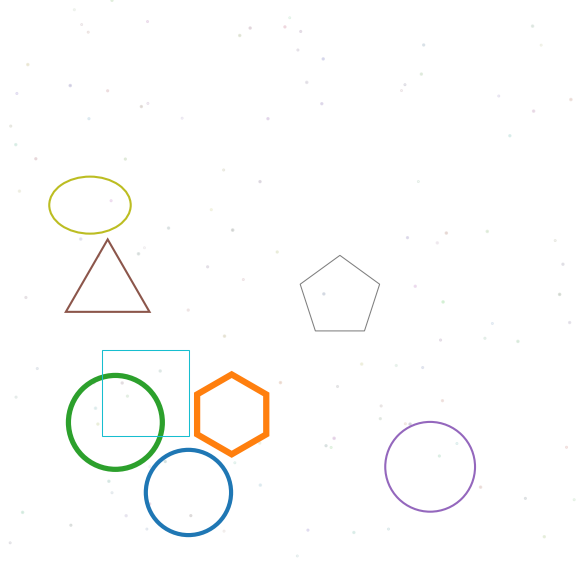[{"shape": "circle", "thickness": 2, "radius": 0.37, "center": [0.326, 0.146]}, {"shape": "hexagon", "thickness": 3, "radius": 0.35, "center": [0.401, 0.282]}, {"shape": "circle", "thickness": 2.5, "radius": 0.41, "center": [0.2, 0.268]}, {"shape": "circle", "thickness": 1, "radius": 0.39, "center": [0.745, 0.191]}, {"shape": "triangle", "thickness": 1, "radius": 0.42, "center": [0.186, 0.501]}, {"shape": "pentagon", "thickness": 0.5, "radius": 0.36, "center": [0.589, 0.485]}, {"shape": "oval", "thickness": 1, "radius": 0.35, "center": [0.156, 0.644]}, {"shape": "square", "thickness": 0.5, "radius": 0.37, "center": [0.252, 0.318]}]